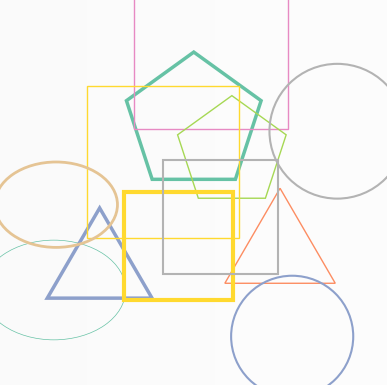[{"shape": "pentagon", "thickness": 2.5, "radius": 0.91, "center": [0.5, 0.682]}, {"shape": "oval", "thickness": 0.5, "radius": 0.92, "center": [0.139, 0.247]}, {"shape": "triangle", "thickness": 1, "radius": 0.82, "center": [0.723, 0.346]}, {"shape": "triangle", "thickness": 2.5, "radius": 0.78, "center": [0.257, 0.304]}, {"shape": "circle", "thickness": 1.5, "radius": 0.79, "center": [0.754, 0.126]}, {"shape": "square", "thickness": 1, "radius": 1.0, "center": [0.545, 0.865]}, {"shape": "pentagon", "thickness": 1, "radius": 0.74, "center": [0.598, 0.604]}, {"shape": "square", "thickness": 1, "radius": 0.98, "center": [0.42, 0.579]}, {"shape": "square", "thickness": 3, "radius": 0.7, "center": [0.461, 0.361]}, {"shape": "oval", "thickness": 2, "radius": 0.79, "center": [0.145, 0.468]}, {"shape": "circle", "thickness": 1.5, "radius": 0.88, "center": [0.87, 0.659]}, {"shape": "square", "thickness": 1.5, "radius": 0.74, "center": [0.569, 0.436]}]